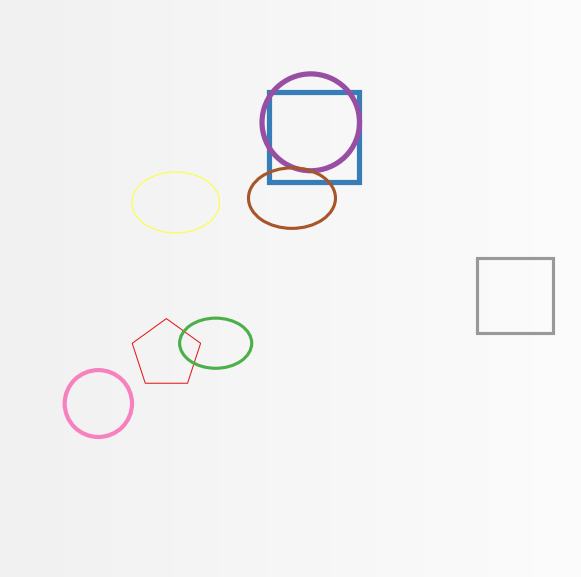[{"shape": "pentagon", "thickness": 0.5, "radius": 0.31, "center": [0.286, 0.386]}, {"shape": "square", "thickness": 2.5, "radius": 0.39, "center": [0.54, 0.762]}, {"shape": "oval", "thickness": 1.5, "radius": 0.31, "center": [0.371, 0.405]}, {"shape": "circle", "thickness": 2.5, "radius": 0.42, "center": [0.535, 0.787]}, {"shape": "oval", "thickness": 0.5, "radius": 0.38, "center": [0.302, 0.649]}, {"shape": "oval", "thickness": 1.5, "radius": 0.37, "center": [0.502, 0.656]}, {"shape": "circle", "thickness": 2, "radius": 0.29, "center": [0.169, 0.3]}, {"shape": "square", "thickness": 1.5, "radius": 0.33, "center": [0.886, 0.488]}]